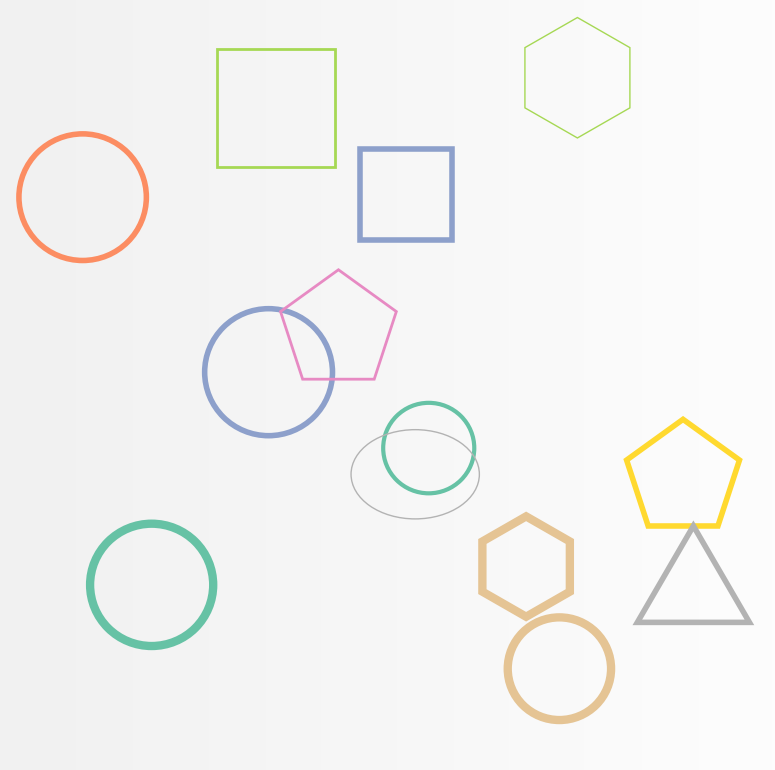[{"shape": "circle", "thickness": 1.5, "radius": 0.29, "center": [0.553, 0.418]}, {"shape": "circle", "thickness": 3, "radius": 0.4, "center": [0.196, 0.24]}, {"shape": "circle", "thickness": 2, "radius": 0.41, "center": [0.107, 0.744]}, {"shape": "square", "thickness": 2, "radius": 0.3, "center": [0.524, 0.747]}, {"shape": "circle", "thickness": 2, "radius": 0.41, "center": [0.347, 0.517]}, {"shape": "pentagon", "thickness": 1, "radius": 0.39, "center": [0.437, 0.571]}, {"shape": "square", "thickness": 1, "radius": 0.38, "center": [0.356, 0.86]}, {"shape": "hexagon", "thickness": 0.5, "radius": 0.39, "center": [0.745, 0.899]}, {"shape": "pentagon", "thickness": 2, "radius": 0.38, "center": [0.881, 0.379]}, {"shape": "circle", "thickness": 3, "radius": 0.33, "center": [0.722, 0.132]}, {"shape": "hexagon", "thickness": 3, "radius": 0.33, "center": [0.679, 0.264]}, {"shape": "triangle", "thickness": 2, "radius": 0.42, "center": [0.895, 0.233]}, {"shape": "oval", "thickness": 0.5, "radius": 0.41, "center": [0.536, 0.384]}]